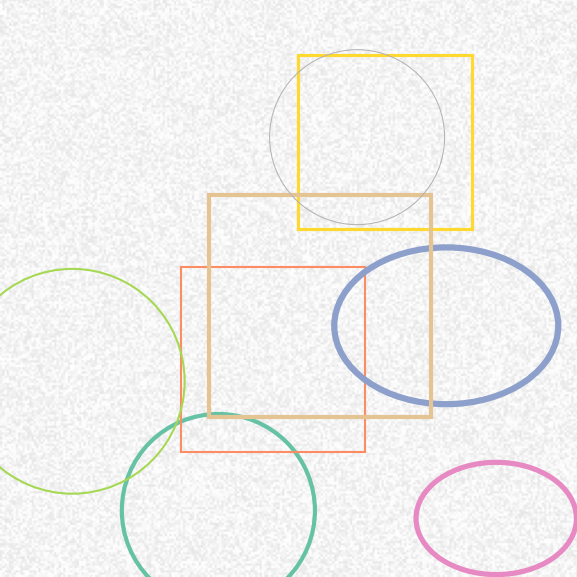[{"shape": "circle", "thickness": 2, "radius": 0.84, "center": [0.378, 0.115]}, {"shape": "square", "thickness": 1, "radius": 0.8, "center": [0.472, 0.376]}, {"shape": "oval", "thickness": 3, "radius": 0.97, "center": [0.773, 0.435]}, {"shape": "oval", "thickness": 2.5, "radius": 0.69, "center": [0.859, 0.101]}, {"shape": "circle", "thickness": 1, "radius": 0.97, "center": [0.125, 0.339]}, {"shape": "square", "thickness": 1.5, "radius": 0.75, "center": [0.667, 0.753]}, {"shape": "square", "thickness": 2, "radius": 0.96, "center": [0.554, 0.47]}, {"shape": "circle", "thickness": 0.5, "radius": 0.76, "center": [0.618, 0.762]}]